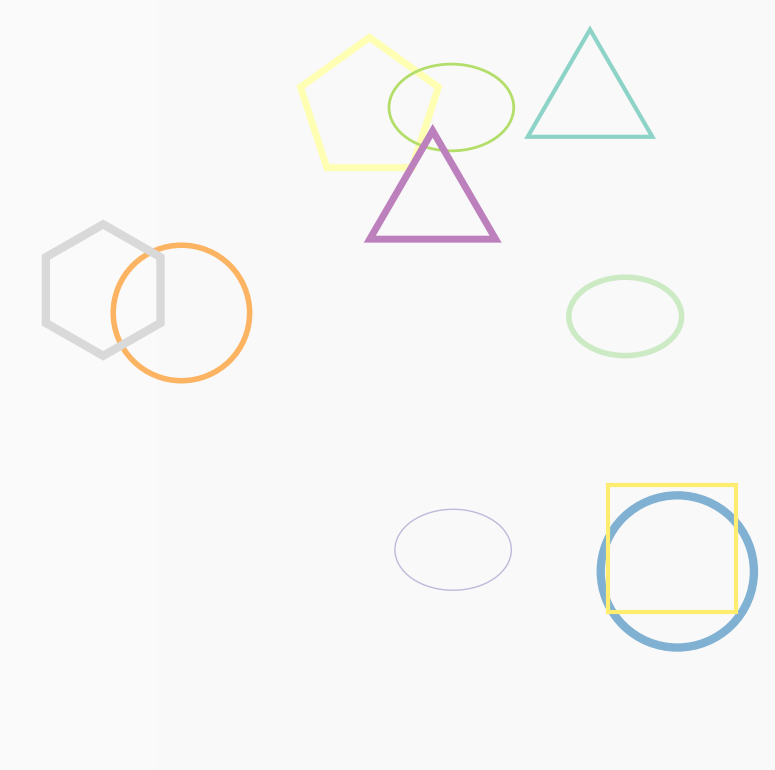[{"shape": "triangle", "thickness": 1.5, "radius": 0.46, "center": [0.761, 0.869]}, {"shape": "pentagon", "thickness": 2.5, "radius": 0.47, "center": [0.477, 0.858]}, {"shape": "oval", "thickness": 0.5, "radius": 0.38, "center": [0.585, 0.286]}, {"shape": "circle", "thickness": 3, "radius": 0.49, "center": [0.874, 0.258]}, {"shape": "circle", "thickness": 2, "radius": 0.44, "center": [0.234, 0.594]}, {"shape": "oval", "thickness": 1, "radius": 0.4, "center": [0.582, 0.86]}, {"shape": "hexagon", "thickness": 3, "radius": 0.43, "center": [0.133, 0.623]}, {"shape": "triangle", "thickness": 2.5, "radius": 0.47, "center": [0.558, 0.736]}, {"shape": "oval", "thickness": 2, "radius": 0.36, "center": [0.807, 0.589]}, {"shape": "square", "thickness": 1.5, "radius": 0.41, "center": [0.867, 0.288]}]